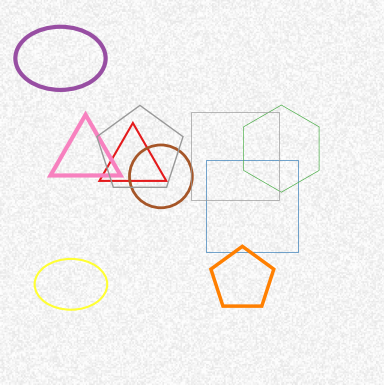[{"shape": "triangle", "thickness": 1.5, "radius": 0.5, "center": [0.345, 0.58]}, {"shape": "square", "thickness": 0.5, "radius": 0.6, "center": [0.654, 0.466]}, {"shape": "hexagon", "thickness": 0.5, "radius": 0.57, "center": [0.731, 0.614]}, {"shape": "oval", "thickness": 3, "radius": 0.59, "center": [0.157, 0.848]}, {"shape": "pentagon", "thickness": 2.5, "radius": 0.43, "center": [0.63, 0.274]}, {"shape": "oval", "thickness": 1.5, "radius": 0.47, "center": [0.184, 0.262]}, {"shape": "circle", "thickness": 2, "radius": 0.41, "center": [0.418, 0.542]}, {"shape": "triangle", "thickness": 3, "radius": 0.53, "center": [0.222, 0.597]}, {"shape": "pentagon", "thickness": 1, "radius": 0.59, "center": [0.364, 0.609]}, {"shape": "square", "thickness": 0.5, "radius": 0.58, "center": [0.611, 0.595]}]